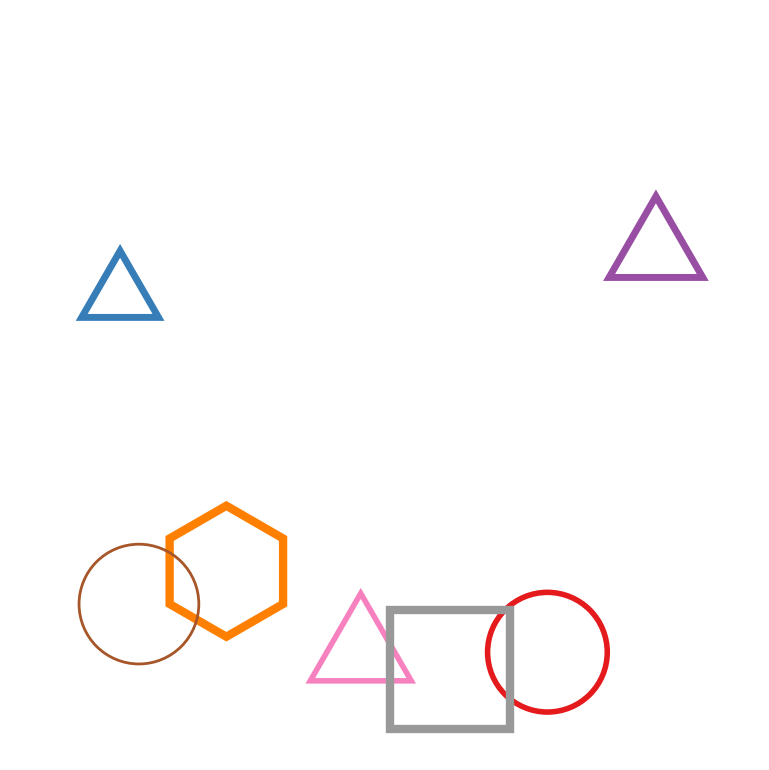[{"shape": "circle", "thickness": 2, "radius": 0.39, "center": [0.711, 0.153]}, {"shape": "triangle", "thickness": 2.5, "radius": 0.29, "center": [0.156, 0.617]}, {"shape": "triangle", "thickness": 2.5, "radius": 0.35, "center": [0.852, 0.675]}, {"shape": "hexagon", "thickness": 3, "radius": 0.43, "center": [0.294, 0.258]}, {"shape": "circle", "thickness": 1, "radius": 0.39, "center": [0.18, 0.215]}, {"shape": "triangle", "thickness": 2, "radius": 0.38, "center": [0.469, 0.154]}, {"shape": "square", "thickness": 3, "radius": 0.39, "center": [0.585, 0.131]}]